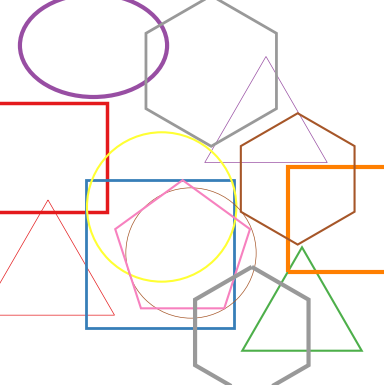[{"shape": "square", "thickness": 2.5, "radius": 0.71, "center": [0.135, 0.59]}, {"shape": "triangle", "thickness": 0.5, "radius": 1.0, "center": [0.125, 0.281]}, {"shape": "square", "thickness": 2, "radius": 0.97, "center": [0.416, 0.34]}, {"shape": "triangle", "thickness": 1.5, "radius": 0.9, "center": [0.784, 0.179]}, {"shape": "oval", "thickness": 3, "radius": 0.96, "center": [0.243, 0.882]}, {"shape": "triangle", "thickness": 0.5, "radius": 0.92, "center": [0.691, 0.67]}, {"shape": "square", "thickness": 3, "radius": 0.68, "center": [0.886, 0.43]}, {"shape": "circle", "thickness": 1.5, "radius": 0.97, "center": [0.42, 0.462]}, {"shape": "circle", "thickness": 0.5, "radius": 0.85, "center": [0.496, 0.343]}, {"shape": "hexagon", "thickness": 1.5, "radius": 0.85, "center": [0.773, 0.535]}, {"shape": "pentagon", "thickness": 1.5, "radius": 0.92, "center": [0.474, 0.348]}, {"shape": "hexagon", "thickness": 2, "radius": 0.98, "center": [0.549, 0.816]}, {"shape": "hexagon", "thickness": 3, "radius": 0.85, "center": [0.654, 0.137]}]